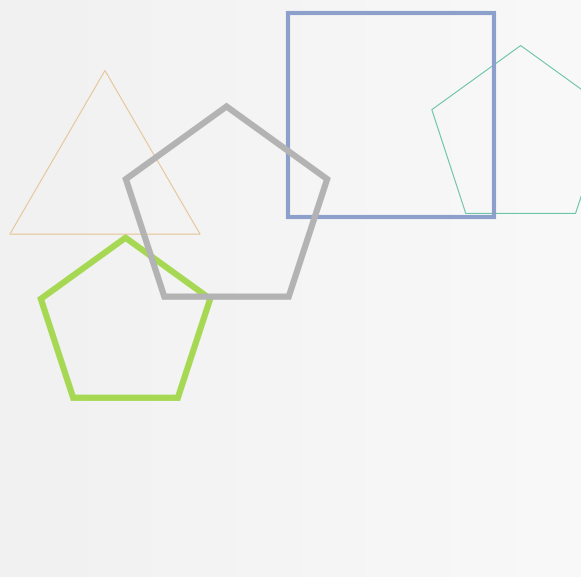[{"shape": "pentagon", "thickness": 0.5, "radius": 0.8, "center": [0.896, 0.76]}, {"shape": "square", "thickness": 2, "radius": 0.89, "center": [0.673, 0.8]}, {"shape": "pentagon", "thickness": 3, "radius": 0.77, "center": [0.216, 0.434]}, {"shape": "triangle", "thickness": 0.5, "radius": 0.94, "center": [0.181, 0.688]}, {"shape": "pentagon", "thickness": 3, "radius": 0.91, "center": [0.39, 0.633]}]